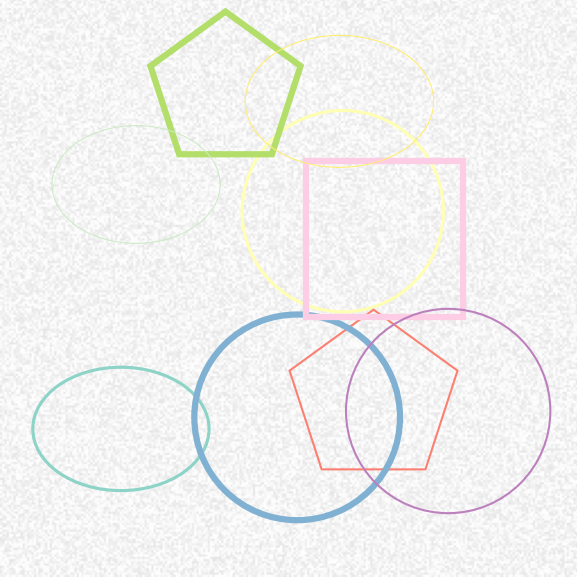[{"shape": "oval", "thickness": 1.5, "radius": 0.76, "center": [0.209, 0.256]}, {"shape": "circle", "thickness": 1.5, "radius": 0.87, "center": [0.594, 0.634]}, {"shape": "pentagon", "thickness": 1, "radius": 0.76, "center": [0.647, 0.31]}, {"shape": "circle", "thickness": 3, "radius": 0.89, "center": [0.515, 0.276]}, {"shape": "pentagon", "thickness": 3, "radius": 0.68, "center": [0.391, 0.843]}, {"shape": "square", "thickness": 3, "radius": 0.68, "center": [0.666, 0.585]}, {"shape": "circle", "thickness": 1, "radius": 0.88, "center": [0.776, 0.287]}, {"shape": "oval", "thickness": 0.5, "radius": 0.73, "center": [0.236, 0.68]}, {"shape": "oval", "thickness": 0.5, "radius": 0.82, "center": [0.588, 0.824]}]